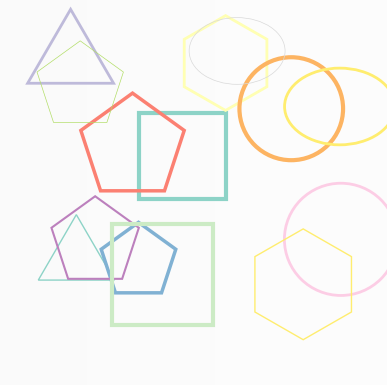[{"shape": "square", "thickness": 3, "radius": 0.56, "center": [0.471, 0.594]}, {"shape": "triangle", "thickness": 1, "radius": 0.57, "center": [0.197, 0.329]}, {"shape": "hexagon", "thickness": 2, "radius": 0.62, "center": [0.582, 0.836]}, {"shape": "triangle", "thickness": 2, "radius": 0.64, "center": [0.182, 0.848]}, {"shape": "pentagon", "thickness": 2.5, "radius": 0.7, "center": [0.342, 0.618]}, {"shape": "pentagon", "thickness": 2.5, "radius": 0.51, "center": [0.357, 0.321]}, {"shape": "circle", "thickness": 3, "radius": 0.67, "center": [0.752, 0.718]}, {"shape": "pentagon", "thickness": 0.5, "radius": 0.59, "center": [0.207, 0.777]}, {"shape": "circle", "thickness": 2, "radius": 0.73, "center": [0.88, 0.378]}, {"shape": "oval", "thickness": 0.5, "radius": 0.62, "center": [0.612, 0.868]}, {"shape": "pentagon", "thickness": 1.5, "radius": 0.59, "center": [0.246, 0.372]}, {"shape": "square", "thickness": 3, "radius": 0.65, "center": [0.42, 0.288]}, {"shape": "hexagon", "thickness": 1, "radius": 0.72, "center": [0.782, 0.262]}, {"shape": "oval", "thickness": 2, "radius": 0.71, "center": [0.877, 0.723]}]